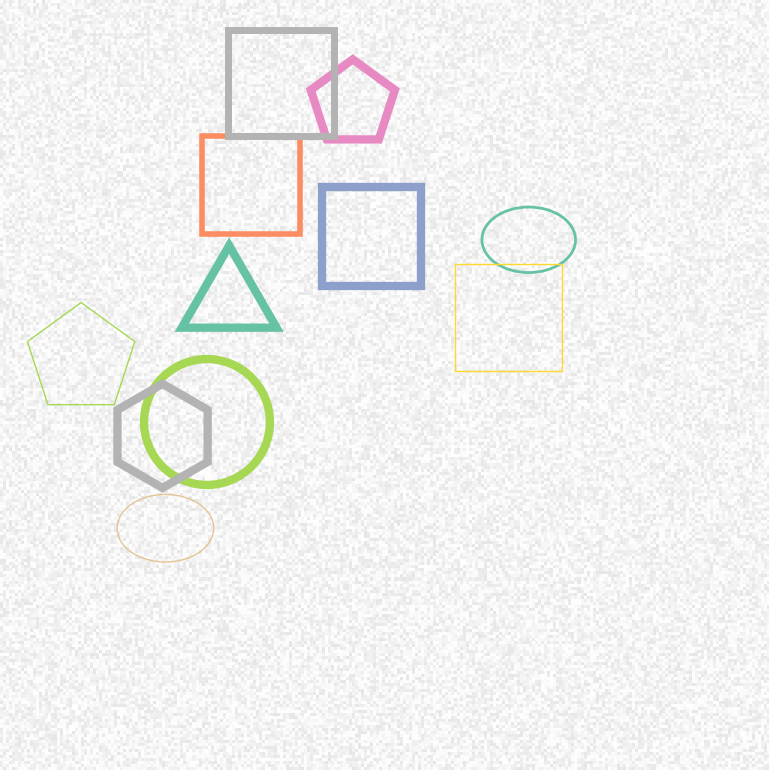[{"shape": "triangle", "thickness": 3, "radius": 0.36, "center": [0.298, 0.61]}, {"shape": "oval", "thickness": 1, "radius": 0.3, "center": [0.687, 0.689]}, {"shape": "square", "thickness": 2, "radius": 0.32, "center": [0.325, 0.759]}, {"shape": "square", "thickness": 3, "radius": 0.32, "center": [0.483, 0.693]}, {"shape": "pentagon", "thickness": 3, "radius": 0.29, "center": [0.458, 0.865]}, {"shape": "circle", "thickness": 3, "radius": 0.41, "center": [0.269, 0.452]}, {"shape": "pentagon", "thickness": 0.5, "radius": 0.37, "center": [0.105, 0.534]}, {"shape": "square", "thickness": 0.5, "radius": 0.35, "center": [0.66, 0.587]}, {"shape": "oval", "thickness": 0.5, "radius": 0.31, "center": [0.215, 0.314]}, {"shape": "hexagon", "thickness": 3, "radius": 0.34, "center": [0.211, 0.434]}, {"shape": "square", "thickness": 2.5, "radius": 0.34, "center": [0.365, 0.892]}]